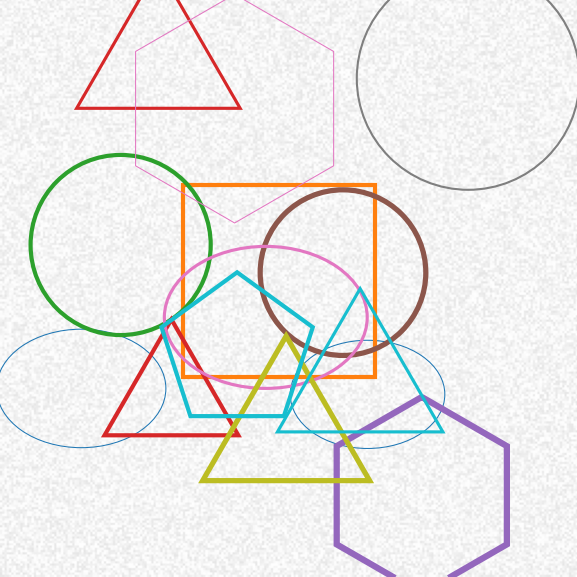[{"shape": "oval", "thickness": 0.5, "radius": 0.73, "center": [0.141, 0.327]}, {"shape": "oval", "thickness": 0.5, "radius": 0.67, "center": [0.636, 0.316]}, {"shape": "square", "thickness": 2, "radius": 0.83, "center": [0.483, 0.512]}, {"shape": "circle", "thickness": 2, "radius": 0.78, "center": [0.209, 0.575]}, {"shape": "triangle", "thickness": 1.5, "radius": 0.82, "center": [0.274, 0.893]}, {"shape": "triangle", "thickness": 2, "radius": 0.67, "center": [0.297, 0.312]}, {"shape": "hexagon", "thickness": 3, "radius": 0.85, "center": [0.73, 0.142]}, {"shape": "circle", "thickness": 2.5, "radius": 0.72, "center": [0.594, 0.527]}, {"shape": "hexagon", "thickness": 0.5, "radius": 0.99, "center": [0.406, 0.811]}, {"shape": "oval", "thickness": 1.5, "radius": 0.88, "center": [0.46, 0.45]}, {"shape": "circle", "thickness": 1, "radius": 0.96, "center": [0.811, 0.863]}, {"shape": "triangle", "thickness": 2.5, "radius": 0.83, "center": [0.495, 0.25]}, {"shape": "triangle", "thickness": 1.5, "radius": 0.83, "center": [0.624, 0.334]}, {"shape": "pentagon", "thickness": 2, "radius": 0.69, "center": [0.411, 0.39]}]